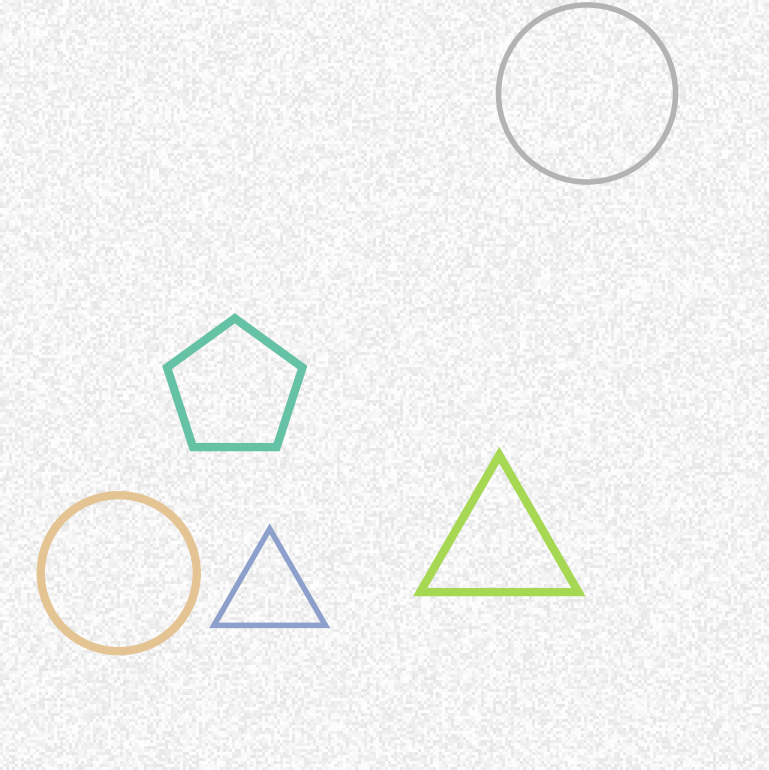[{"shape": "pentagon", "thickness": 3, "radius": 0.46, "center": [0.305, 0.494]}, {"shape": "triangle", "thickness": 2, "radius": 0.42, "center": [0.35, 0.23]}, {"shape": "triangle", "thickness": 3, "radius": 0.59, "center": [0.648, 0.29]}, {"shape": "circle", "thickness": 3, "radius": 0.51, "center": [0.154, 0.256]}, {"shape": "circle", "thickness": 2, "radius": 0.57, "center": [0.762, 0.879]}]